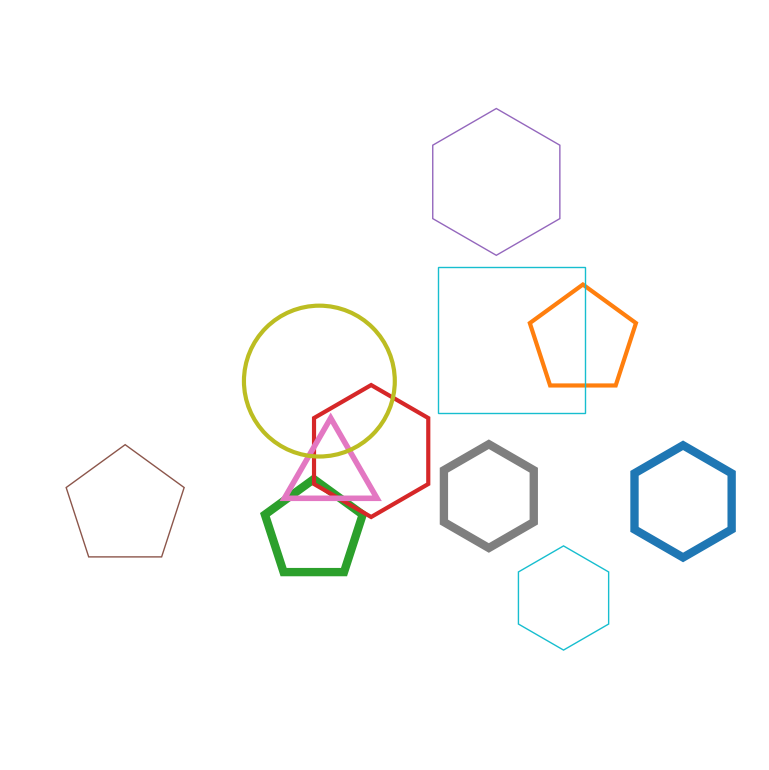[{"shape": "hexagon", "thickness": 3, "radius": 0.36, "center": [0.887, 0.349]}, {"shape": "pentagon", "thickness": 1.5, "radius": 0.36, "center": [0.757, 0.558]}, {"shape": "pentagon", "thickness": 3, "radius": 0.33, "center": [0.408, 0.311]}, {"shape": "hexagon", "thickness": 1.5, "radius": 0.43, "center": [0.482, 0.414]}, {"shape": "hexagon", "thickness": 0.5, "radius": 0.48, "center": [0.645, 0.764]}, {"shape": "pentagon", "thickness": 0.5, "radius": 0.4, "center": [0.163, 0.342]}, {"shape": "triangle", "thickness": 2, "radius": 0.35, "center": [0.429, 0.388]}, {"shape": "hexagon", "thickness": 3, "radius": 0.34, "center": [0.635, 0.356]}, {"shape": "circle", "thickness": 1.5, "radius": 0.49, "center": [0.415, 0.505]}, {"shape": "square", "thickness": 0.5, "radius": 0.48, "center": [0.664, 0.558]}, {"shape": "hexagon", "thickness": 0.5, "radius": 0.34, "center": [0.732, 0.223]}]